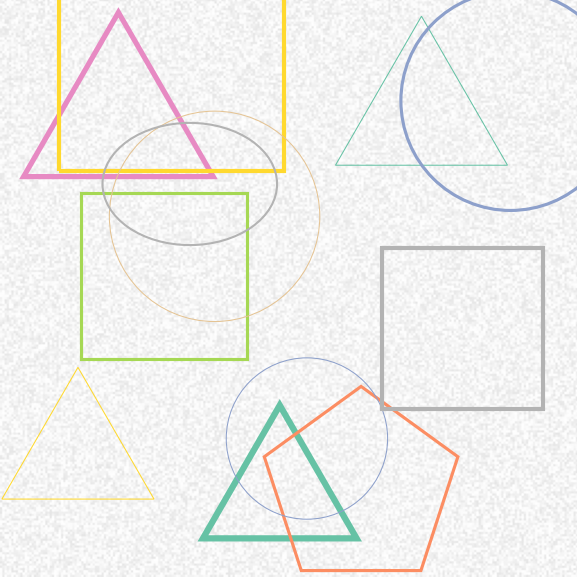[{"shape": "triangle", "thickness": 0.5, "radius": 0.86, "center": [0.73, 0.799]}, {"shape": "triangle", "thickness": 3, "radius": 0.77, "center": [0.484, 0.144]}, {"shape": "pentagon", "thickness": 1.5, "radius": 0.88, "center": [0.625, 0.154]}, {"shape": "circle", "thickness": 0.5, "radius": 0.7, "center": [0.531, 0.24]}, {"shape": "circle", "thickness": 1.5, "radius": 0.95, "center": [0.884, 0.824]}, {"shape": "triangle", "thickness": 2.5, "radius": 0.95, "center": [0.205, 0.788]}, {"shape": "square", "thickness": 1.5, "radius": 0.72, "center": [0.284, 0.521]}, {"shape": "square", "thickness": 2, "radius": 0.97, "center": [0.297, 0.897]}, {"shape": "triangle", "thickness": 0.5, "radius": 0.76, "center": [0.135, 0.211]}, {"shape": "circle", "thickness": 0.5, "radius": 0.91, "center": [0.372, 0.625]}, {"shape": "oval", "thickness": 1, "radius": 0.76, "center": [0.329, 0.681]}, {"shape": "square", "thickness": 2, "radius": 0.69, "center": [0.801, 0.43]}]